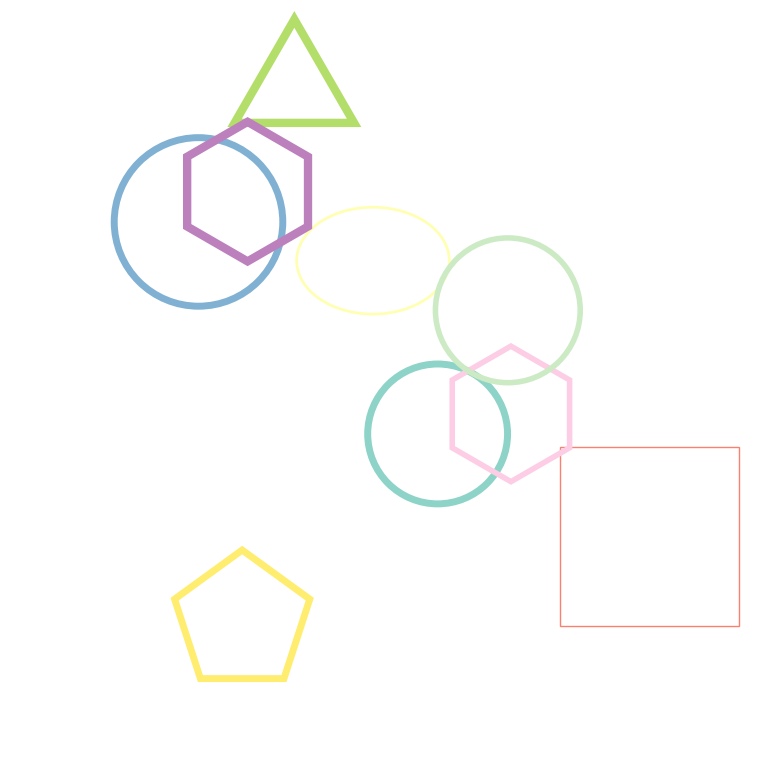[{"shape": "circle", "thickness": 2.5, "radius": 0.45, "center": [0.568, 0.436]}, {"shape": "oval", "thickness": 1, "radius": 0.5, "center": [0.484, 0.661]}, {"shape": "square", "thickness": 0.5, "radius": 0.58, "center": [0.844, 0.303]}, {"shape": "circle", "thickness": 2.5, "radius": 0.55, "center": [0.258, 0.712]}, {"shape": "triangle", "thickness": 3, "radius": 0.45, "center": [0.382, 0.885]}, {"shape": "hexagon", "thickness": 2, "radius": 0.44, "center": [0.664, 0.462]}, {"shape": "hexagon", "thickness": 3, "radius": 0.45, "center": [0.322, 0.751]}, {"shape": "circle", "thickness": 2, "radius": 0.47, "center": [0.66, 0.597]}, {"shape": "pentagon", "thickness": 2.5, "radius": 0.46, "center": [0.315, 0.193]}]